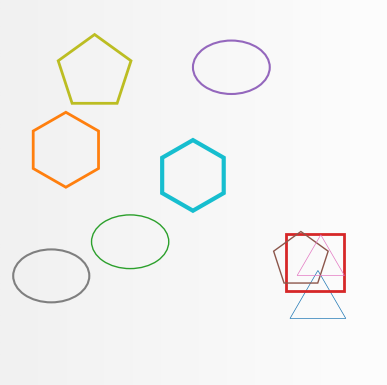[{"shape": "triangle", "thickness": 0.5, "radius": 0.42, "center": [0.82, 0.214]}, {"shape": "hexagon", "thickness": 2, "radius": 0.49, "center": [0.17, 0.611]}, {"shape": "oval", "thickness": 1, "radius": 0.5, "center": [0.336, 0.372]}, {"shape": "square", "thickness": 2, "radius": 0.37, "center": [0.814, 0.318]}, {"shape": "oval", "thickness": 1.5, "radius": 0.5, "center": [0.597, 0.825]}, {"shape": "pentagon", "thickness": 1, "radius": 0.37, "center": [0.776, 0.325]}, {"shape": "triangle", "thickness": 0.5, "radius": 0.35, "center": [0.828, 0.32]}, {"shape": "oval", "thickness": 1.5, "radius": 0.49, "center": [0.132, 0.283]}, {"shape": "pentagon", "thickness": 2, "radius": 0.49, "center": [0.244, 0.812]}, {"shape": "hexagon", "thickness": 3, "radius": 0.46, "center": [0.498, 0.544]}]